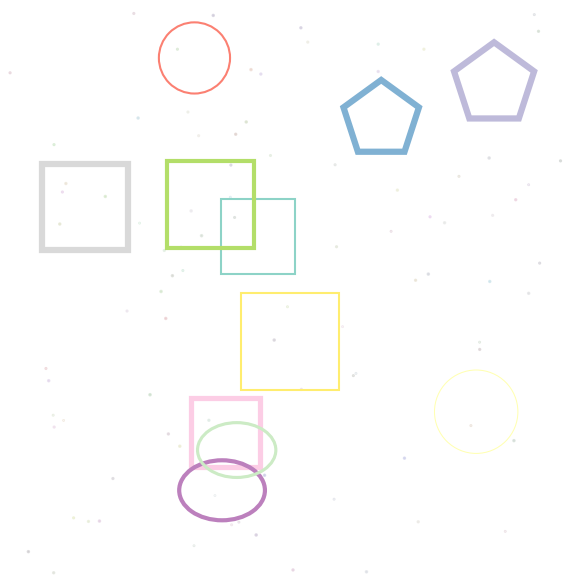[{"shape": "square", "thickness": 1, "radius": 0.32, "center": [0.447, 0.59]}, {"shape": "circle", "thickness": 0.5, "radius": 0.36, "center": [0.825, 0.286]}, {"shape": "pentagon", "thickness": 3, "radius": 0.36, "center": [0.856, 0.853]}, {"shape": "circle", "thickness": 1, "radius": 0.31, "center": [0.337, 0.899]}, {"shape": "pentagon", "thickness": 3, "radius": 0.34, "center": [0.66, 0.792]}, {"shape": "square", "thickness": 2, "radius": 0.38, "center": [0.364, 0.645]}, {"shape": "square", "thickness": 2.5, "radius": 0.3, "center": [0.391, 0.25]}, {"shape": "square", "thickness": 3, "radius": 0.37, "center": [0.147, 0.641]}, {"shape": "oval", "thickness": 2, "radius": 0.37, "center": [0.385, 0.15]}, {"shape": "oval", "thickness": 1.5, "radius": 0.34, "center": [0.41, 0.22]}, {"shape": "square", "thickness": 1, "radius": 0.42, "center": [0.502, 0.408]}]